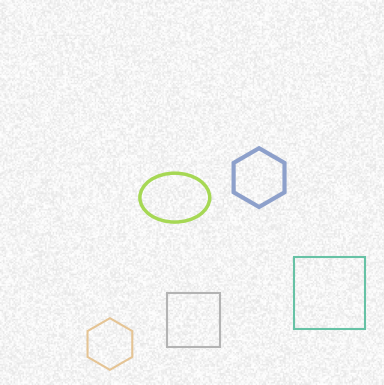[{"shape": "square", "thickness": 1.5, "radius": 0.46, "center": [0.856, 0.239]}, {"shape": "hexagon", "thickness": 3, "radius": 0.38, "center": [0.673, 0.539]}, {"shape": "oval", "thickness": 2.5, "radius": 0.45, "center": [0.454, 0.487]}, {"shape": "hexagon", "thickness": 1.5, "radius": 0.34, "center": [0.285, 0.107]}, {"shape": "square", "thickness": 1.5, "radius": 0.35, "center": [0.503, 0.169]}]